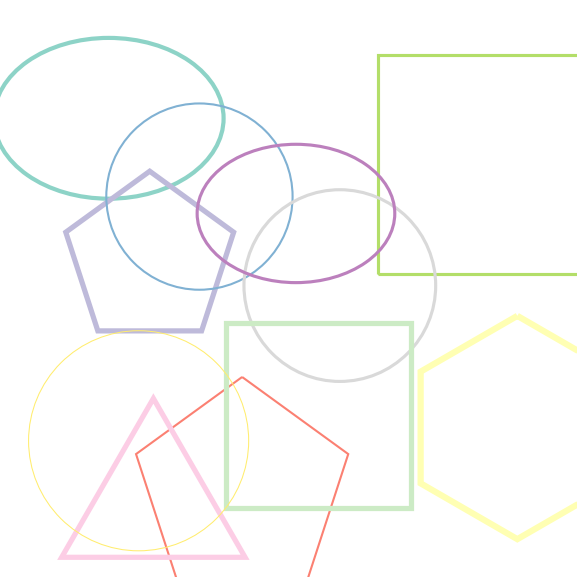[{"shape": "oval", "thickness": 2, "radius": 0.99, "center": [0.188, 0.794]}, {"shape": "hexagon", "thickness": 3, "radius": 0.97, "center": [0.896, 0.259]}, {"shape": "pentagon", "thickness": 2.5, "radius": 0.76, "center": [0.259, 0.55]}, {"shape": "pentagon", "thickness": 1, "radius": 0.97, "center": [0.419, 0.153]}, {"shape": "circle", "thickness": 1, "radius": 0.81, "center": [0.345, 0.659]}, {"shape": "square", "thickness": 1.5, "radius": 0.95, "center": [0.844, 0.714]}, {"shape": "triangle", "thickness": 2.5, "radius": 0.92, "center": [0.266, 0.126]}, {"shape": "circle", "thickness": 1.5, "radius": 0.83, "center": [0.588, 0.505]}, {"shape": "oval", "thickness": 1.5, "radius": 0.86, "center": [0.512, 0.63]}, {"shape": "square", "thickness": 2.5, "radius": 0.8, "center": [0.551, 0.279]}, {"shape": "circle", "thickness": 0.5, "radius": 0.95, "center": [0.24, 0.236]}]